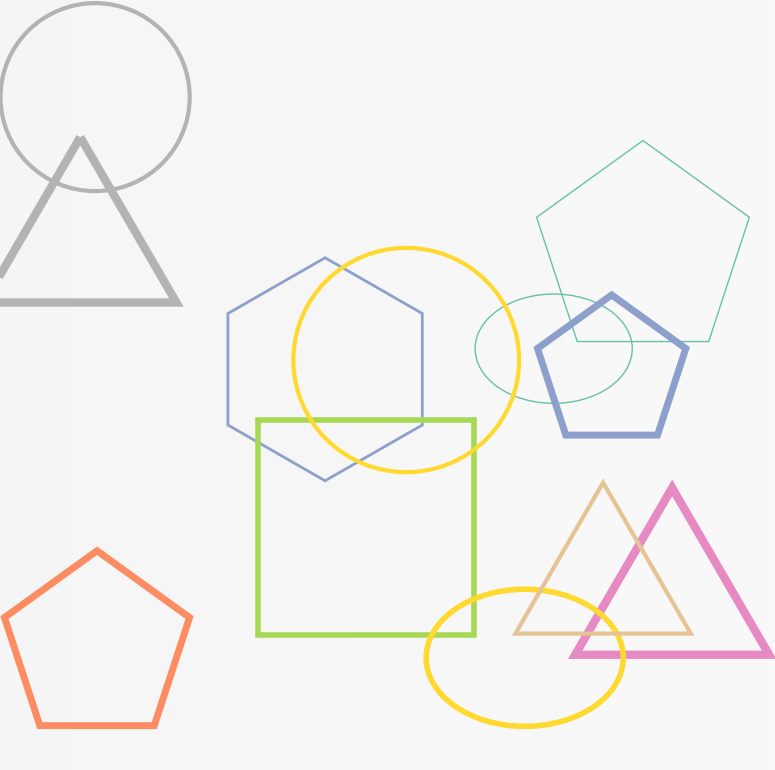[{"shape": "oval", "thickness": 0.5, "radius": 0.51, "center": [0.714, 0.547]}, {"shape": "pentagon", "thickness": 0.5, "radius": 0.72, "center": [0.83, 0.673]}, {"shape": "pentagon", "thickness": 2.5, "radius": 0.63, "center": [0.125, 0.159]}, {"shape": "pentagon", "thickness": 2.5, "radius": 0.5, "center": [0.789, 0.516]}, {"shape": "hexagon", "thickness": 1, "radius": 0.72, "center": [0.419, 0.52]}, {"shape": "triangle", "thickness": 3, "radius": 0.72, "center": [0.867, 0.222]}, {"shape": "square", "thickness": 2, "radius": 0.7, "center": [0.473, 0.315]}, {"shape": "circle", "thickness": 1.5, "radius": 0.73, "center": [0.524, 0.532]}, {"shape": "oval", "thickness": 2, "radius": 0.64, "center": [0.677, 0.146]}, {"shape": "triangle", "thickness": 1.5, "radius": 0.65, "center": [0.778, 0.243]}, {"shape": "triangle", "thickness": 3, "radius": 0.72, "center": [0.104, 0.679]}, {"shape": "circle", "thickness": 1.5, "radius": 0.61, "center": [0.123, 0.874]}]